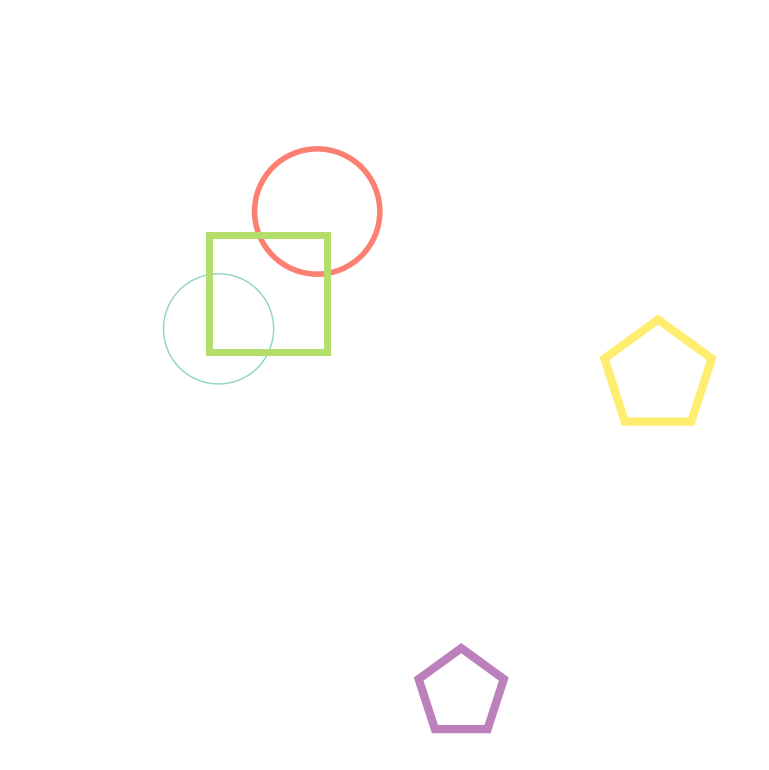[{"shape": "circle", "thickness": 0.5, "radius": 0.36, "center": [0.284, 0.573]}, {"shape": "circle", "thickness": 2, "radius": 0.41, "center": [0.412, 0.725]}, {"shape": "square", "thickness": 2.5, "radius": 0.38, "center": [0.348, 0.619]}, {"shape": "pentagon", "thickness": 3, "radius": 0.29, "center": [0.599, 0.1]}, {"shape": "pentagon", "thickness": 3, "radius": 0.37, "center": [0.855, 0.512]}]